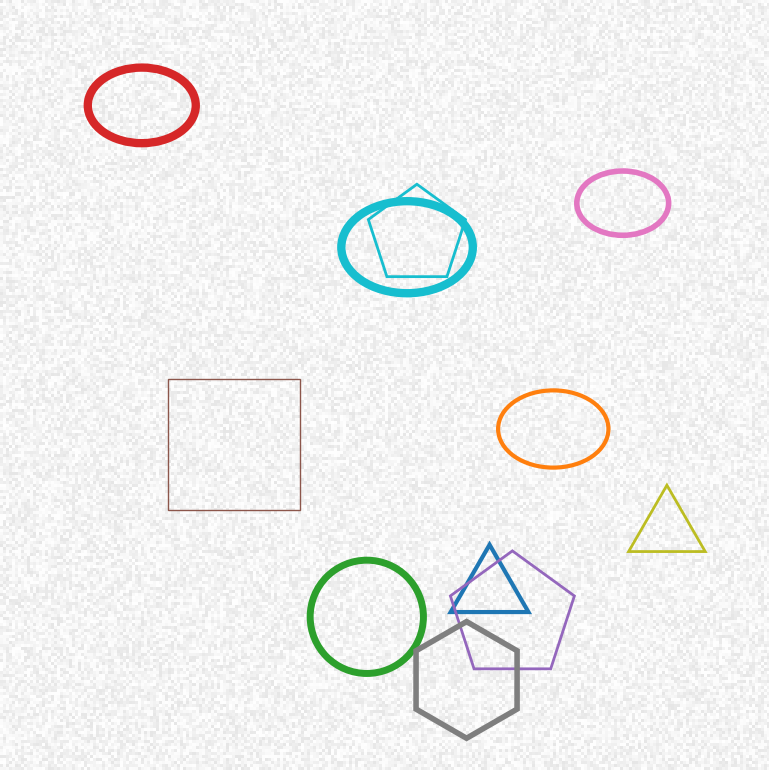[{"shape": "triangle", "thickness": 1.5, "radius": 0.29, "center": [0.636, 0.234]}, {"shape": "oval", "thickness": 1.5, "radius": 0.36, "center": [0.719, 0.443]}, {"shape": "circle", "thickness": 2.5, "radius": 0.37, "center": [0.476, 0.199]}, {"shape": "oval", "thickness": 3, "radius": 0.35, "center": [0.184, 0.863]}, {"shape": "pentagon", "thickness": 1, "radius": 0.42, "center": [0.665, 0.2]}, {"shape": "square", "thickness": 0.5, "radius": 0.43, "center": [0.304, 0.423]}, {"shape": "oval", "thickness": 2, "radius": 0.3, "center": [0.809, 0.736]}, {"shape": "hexagon", "thickness": 2, "radius": 0.38, "center": [0.606, 0.117]}, {"shape": "triangle", "thickness": 1, "radius": 0.29, "center": [0.866, 0.312]}, {"shape": "pentagon", "thickness": 1, "radius": 0.33, "center": [0.541, 0.694]}, {"shape": "oval", "thickness": 3, "radius": 0.43, "center": [0.529, 0.679]}]